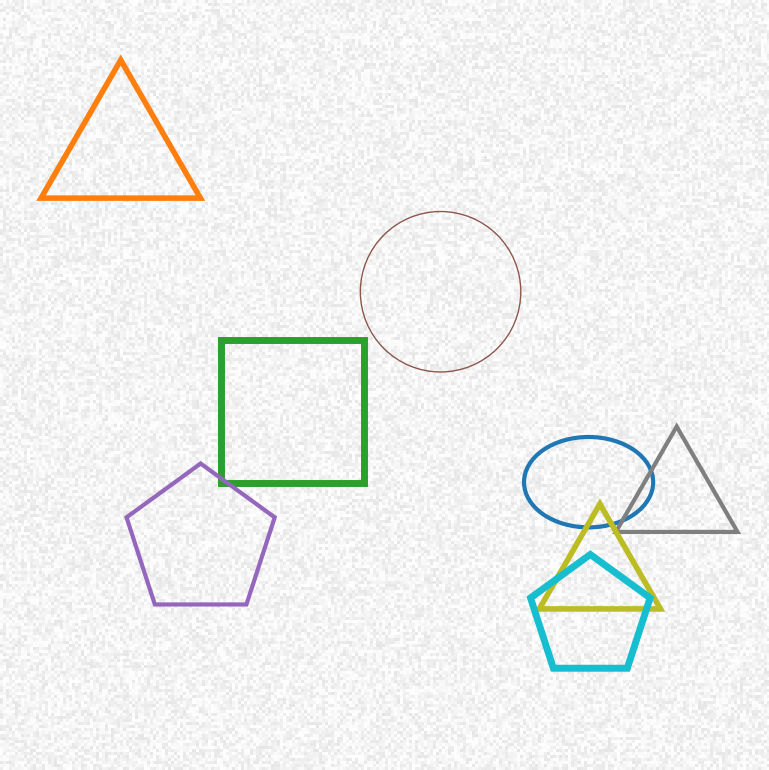[{"shape": "oval", "thickness": 1.5, "radius": 0.42, "center": [0.764, 0.374]}, {"shape": "triangle", "thickness": 2, "radius": 0.6, "center": [0.157, 0.802]}, {"shape": "square", "thickness": 2.5, "radius": 0.47, "center": [0.38, 0.466]}, {"shape": "pentagon", "thickness": 1.5, "radius": 0.51, "center": [0.261, 0.297]}, {"shape": "circle", "thickness": 0.5, "radius": 0.52, "center": [0.572, 0.621]}, {"shape": "triangle", "thickness": 1.5, "radius": 0.46, "center": [0.879, 0.355]}, {"shape": "triangle", "thickness": 2, "radius": 0.45, "center": [0.779, 0.255]}, {"shape": "pentagon", "thickness": 2.5, "radius": 0.41, "center": [0.767, 0.198]}]